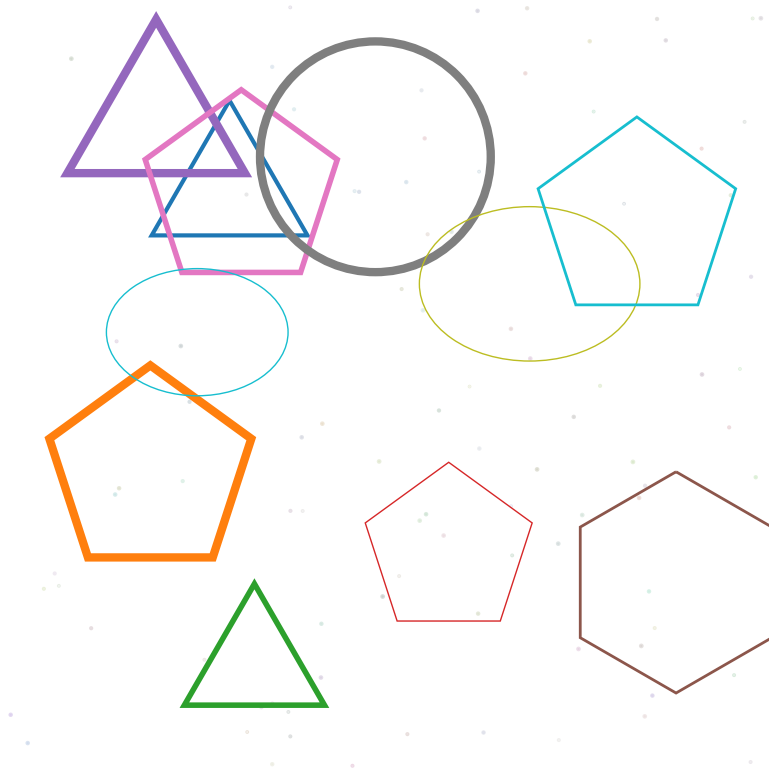[{"shape": "triangle", "thickness": 1.5, "radius": 0.58, "center": [0.298, 0.753]}, {"shape": "pentagon", "thickness": 3, "radius": 0.69, "center": [0.195, 0.388]}, {"shape": "triangle", "thickness": 2, "radius": 0.53, "center": [0.33, 0.137]}, {"shape": "pentagon", "thickness": 0.5, "radius": 0.57, "center": [0.583, 0.286]}, {"shape": "triangle", "thickness": 3, "radius": 0.67, "center": [0.203, 0.842]}, {"shape": "hexagon", "thickness": 1, "radius": 0.72, "center": [0.878, 0.244]}, {"shape": "pentagon", "thickness": 2, "radius": 0.66, "center": [0.313, 0.752]}, {"shape": "circle", "thickness": 3, "radius": 0.75, "center": [0.488, 0.796]}, {"shape": "oval", "thickness": 0.5, "radius": 0.72, "center": [0.688, 0.631]}, {"shape": "pentagon", "thickness": 1, "radius": 0.67, "center": [0.827, 0.713]}, {"shape": "oval", "thickness": 0.5, "radius": 0.59, "center": [0.256, 0.569]}]